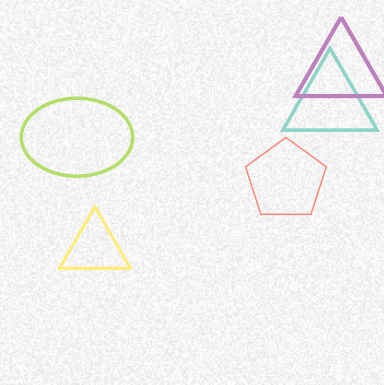[{"shape": "triangle", "thickness": 2.5, "radius": 0.71, "center": [0.857, 0.733]}, {"shape": "pentagon", "thickness": 1, "radius": 0.55, "center": [0.743, 0.533]}, {"shape": "oval", "thickness": 2.5, "radius": 0.72, "center": [0.2, 0.644]}, {"shape": "triangle", "thickness": 3, "radius": 0.68, "center": [0.886, 0.819]}, {"shape": "triangle", "thickness": 2, "radius": 0.53, "center": [0.247, 0.356]}]